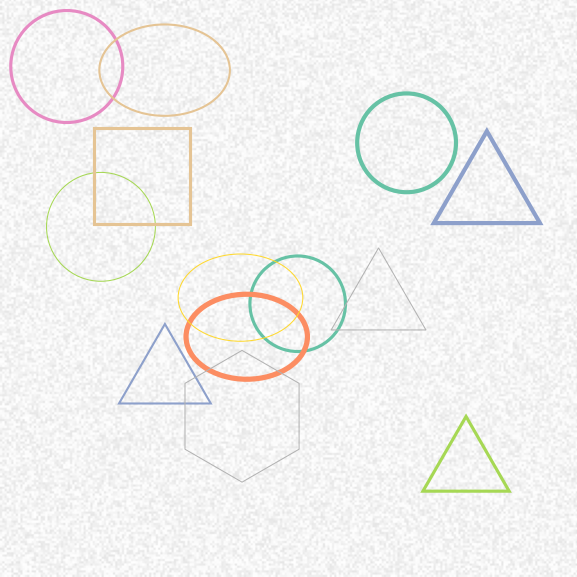[{"shape": "circle", "thickness": 2, "radius": 0.43, "center": [0.704, 0.752]}, {"shape": "circle", "thickness": 1.5, "radius": 0.41, "center": [0.515, 0.473]}, {"shape": "oval", "thickness": 2.5, "radius": 0.53, "center": [0.427, 0.416]}, {"shape": "triangle", "thickness": 1, "radius": 0.46, "center": [0.286, 0.346]}, {"shape": "triangle", "thickness": 2, "radius": 0.53, "center": [0.843, 0.666]}, {"shape": "circle", "thickness": 1.5, "radius": 0.48, "center": [0.116, 0.884]}, {"shape": "triangle", "thickness": 1.5, "radius": 0.43, "center": [0.807, 0.192]}, {"shape": "circle", "thickness": 0.5, "radius": 0.47, "center": [0.175, 0.606]}, {"shape": "oval", "thickness": 0.5, "radius": 0.54, "center": [0.416, 0.484]}, {"shape": "oval", "thickness": 1, "radius": 0.57, "center": [0.285, 0.878]}, {"shape": "square", "thickness": 1.5, "radius": 0.41, "center": [0.245, 0.695]}, {"shape": "hexagon", "thickness": 0.5, "radius": 0.57, "center": [0.419, 0.278]}, {"shape": "triangle", "thickness": 0.5, "radius": 0.47, "center": [0.656, 0.475]}]